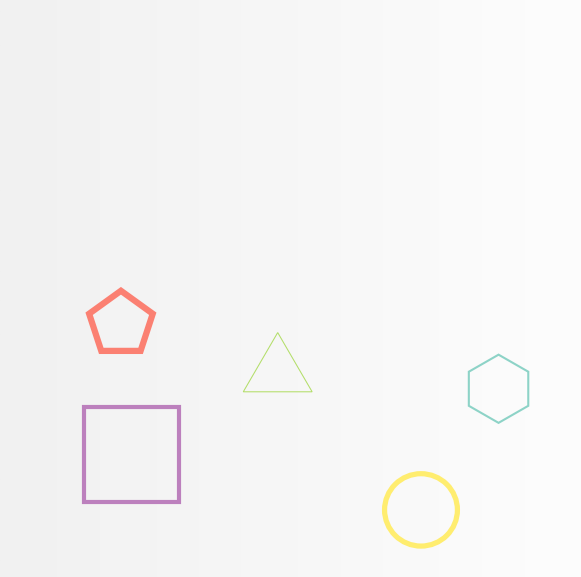[{"shape": "hexagon", "thickness": 1, "radius": 0.3, "center": [0.858, 0.326]}, {"shape": "pentagon", "thickness": 3, "radius": 0.29, "center": [0.208, 0.438]}, {"shape": "triangle", "thickness": 0.5, "radius": 0.34, "center": [0.478, 0.355]}, {"shape": "square", "thickness": 2, "radius": 0.41, "center": [0.227, 0.212]}, {"shape": "circle", "thickness": 2.5, "radius": 0.31, "center": [0.724, 0.116]}]